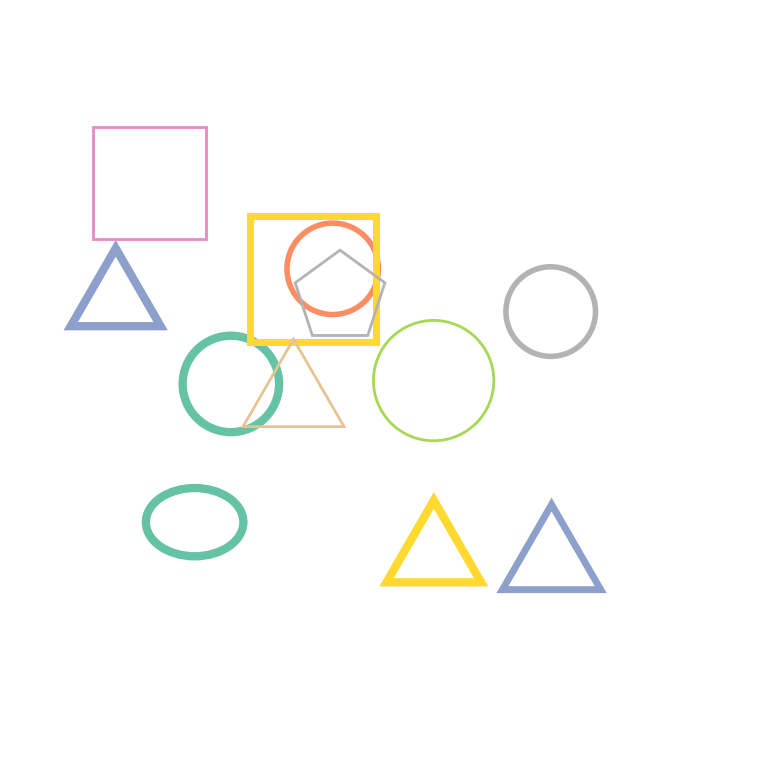[{"shape": "oval", "thickness": 3, "radius": 0.32, "center": [0.253, 0.322]}, {"shape": "circle", "thickness": 3, "radius": 0.31, "center": [0.3, 0.501]}, {"shape": "circle", "thickness": 2, "radius": 0.3, "center": [0.432, 0.651]}, {"shape": "triangle", "thickness": 3, "radius": 0.34, "center": [0.15, 0.61]}, {"shape": "triangle", "thickness": 2.5, "radius": 0.37, "center": [0.716, 0.271]}, {"shape": "square", "thickness": 1, "radius": 0.37, "center": [0.194, 0.762]}, {"shape": "circle", "thickness": 1, "radius": 0.39, "center": [0.563, 0.506]}, {"shape": "triangle", "thickness": 3, "radius": 0.35, "center": [0.563, 0.279]}, {"shape": "square", "thickness": 2.5, "radius": 0.41, "center": [0.407, 0.638]}, {"shape": "triangle", "thickness": 1, "radius": 0.38, "center": [0.381, 0.484]}, {"shape": "pentagon", "thickness": 1, "radius": 0.31, "center": [0.442, 0.614]}, {"shape": "circle", "thickness": 2, "radius": 0.29, "center": [0.715, 0.595]}]